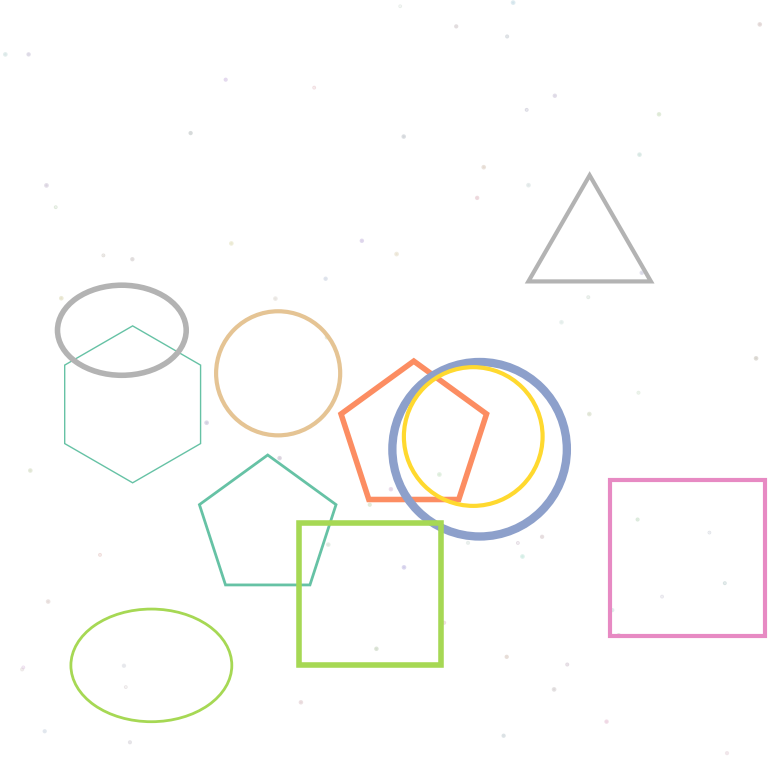[{"shape": "hexagon", "thickness": 0.5, "radius": 0.51, "center": [0.172, 0.475]}, {"shape": "pentagon", "thickness": 1, "radius": 0.47, "center": [0.348, 0.316]}, {"shape": "pentagon", "thickness": 2, "radius": 0.5, "center": [0.537, 0.432]}, {"shape": "circle", "thickness": 3, "radius": 0.57, "center": [0.623, 0.417]}, {"shape": "square", "thickness": 1.5, "radius": 0.51, "center": [0.893, 0.275]}, {"shape": "oval", "thickness": 1, "radius": 0.52, "center": [0.197, 0.136]}, {"shape": "square", "thickness": 2, "radius": 0.46, "center": [0.481, 0.228]}, {"shape": "circle", "thickness": 1.5, "radius": 0.45, "center": [0.615, 0.433]}, {"shape": "circle", "thickness": 1.5, "radius": 0.4, "center": [0.361, 0.515]}, {"shape": "oval", "thickness": 2, "radius": 0.42, "center": [0.158, 0.571]}, {"shape": "triangle", "thickness": 1.5, "radius": 0.46, "center": [0.766, 0.68]}]